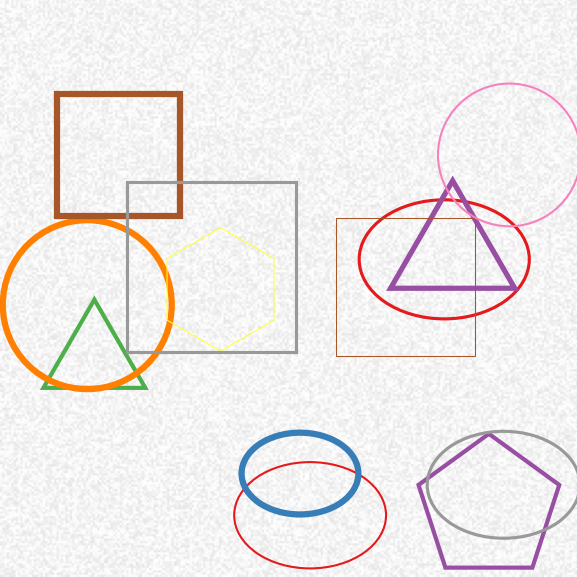[{"shape": "oval", "thickness": 1, "radius": 0.66, "center": [0.537, 0.107]}, {"shape": "oval", "thickness": 1.5, "radius": 0.74, "center": [0.769, 0.55]}, {"shape": "oval", "thickness": 3, "radius": 0.51, "center": [0.519, 0.179]}, {"shape": "triangle", "thickness": 2, "radius": 0.51, "center": [0.163, 0.378]}, {"shape": "pentagon", "thickness": 2, "radius": 0.64, "center": [0.847, 0.12]}, {"shape": "triangle", "thickness": 2.5, "radius": 0.62, "center": [0.784, 0.562]}, {"shape": "circle", "thickness": 3, "radius": 0.73, "center": [0.151, 0.472]}, {"shape": "hexagon", "thickness": 0.5, "radius": 0.53, "center": [0.382, 0.498]}, {"shape": "square", "thickness": 3, "radius": 0.53, "center": [0.205, 0.731]}, {"shape": "square", "thickness": 0.5, "radius": 0.6, "center": [0.702, 0.502]}, {"shape": "circle", "thickness": 1, "radius": 0.62, "center": [0.882, 0.731]}, {"shape": "oval", "thickness": 1.5, "radius": 0.66, "center": [0.872, 0.16]}, {"shape": "square", "thickness": 1.5, "radius": 0.74, "center": [0.366, 0.536]}]